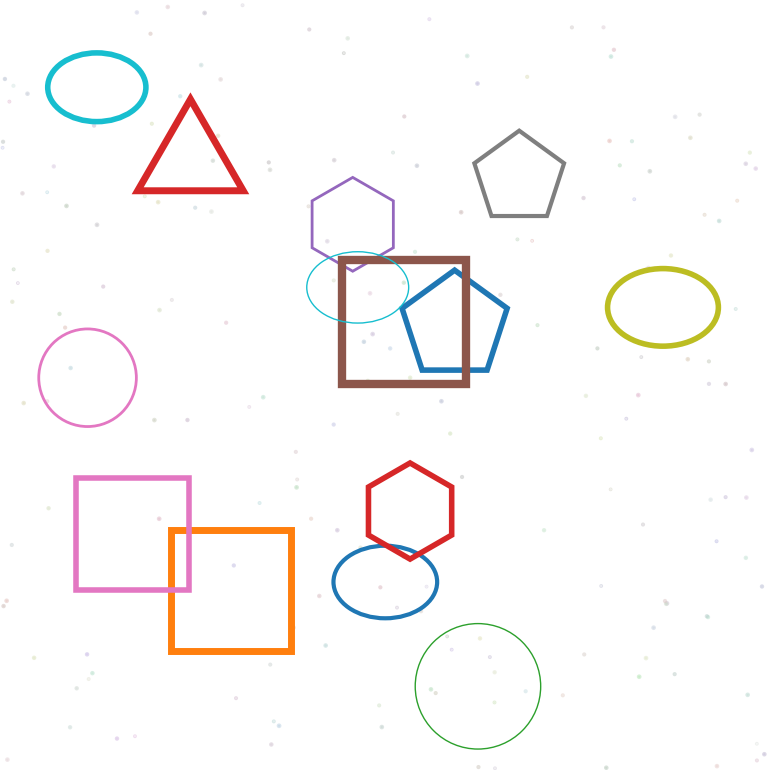[{"shape": "pentagon", "thickness": 2, "radius": 0.36, "center": [0.59, 0.577]}, {"shape": "oval", "thickness": 1.5, "radius": 0.34, "center": [0.5, 0.244]}, {"shape": "square", "thickness": 2.5, "radius": 0.39, "center": [0.3, 0.233]}, {"shape": "circle", "thickness": 0.5, "radius": 0.41, "center": [0.621, 0.109]}, {"shape": "hexagon", "thickness": 2, "radius": 0.31, "center": [0.533, 0.336]}, {"shape": "triangle", "thickness": 2.5, "radius": 0.4, "center": [0.247, 0.792]}, {"shape": "hexagon", "thickness": 1, "radius": 0.3, "center": [0.458, 0.709]}, {"shape": "square", "thickness": 3, "radius": 0.4, "center": [0.525, 0.582]}, {"shape": "square", "thickness": 2, "radius": 0.37, "center": [0.172, 0.306]}, {"shape": "circle", "thickness": 1, "radius": 0.32, "center": [0.114, 0.509]}, {"shape": "pentagon", "thickness": 1.5, "radius": 0.31, "center": [0.674, 0.769]}, {"shape": "oval", "thickness": 2, "radius": 0.36, "center": [0.861, 0.601]}, {"shape": "oval", "thickness": 2, "radius": 0.32, "center": [0.126, 0.887]}, {"shape": "oval", "thickness": 0.5, "radius": 0.33, "center": [0.465, 0.627]}]